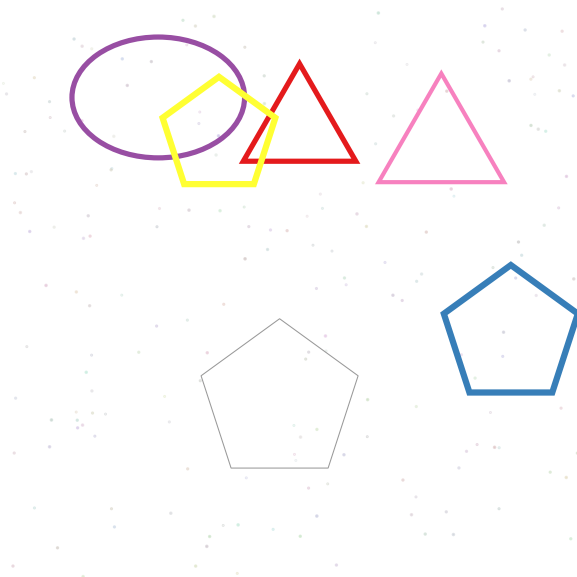[{"shape": "triangle", "thickness": 2.5, "radius": 0.56, "center": [0.519, 0.776]}, {"shape": "pentagon", "thickness": 3, "radius": 0.61, "center": [0.885, 0.418]}, {"shape": "oval", "thickness": 2.5, "radius": 0.75, "center": [0.274, 0.83]}, {"shape": "pentagon", "thickness": 3, "radius": 0.51, "center": [0.379, 0.763]}, {"shape": "triangle", "thickness": 2, "radius": 0.63, "center": [0.764, 0.746]}, {"shape": "pentagon", "thickness": 0.5, "radius": 0.71, "center": [0.484, 0.304]}]